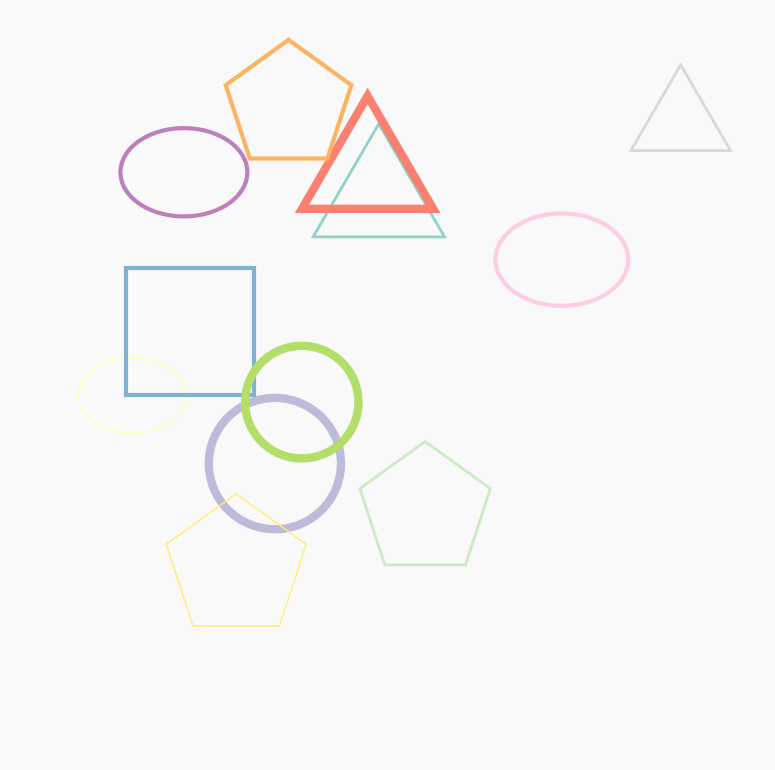[{"shape": "triangle", "thickness": 1, "radius": 0.49, "center": [0.489, 0.741]}, {"shape": "oval", "thickness": 0.5, "radius": 0.35, "center": [0.171, 0.486]}, {"shape": "circle", "thickness": 3, "radius": 0.43, "center": [0.355, 0.398]}, {"shape": "triangle", "thickness": 3, "radius": 0.49, "center": [0.474, 0.778]}, {"shape": "square", "thickness": 1.5, "radius": 0.41, "center": [0.245, 0.569]}, {"shape": "pentagon", "thickness": 1.5, "radius": 0.43, "center": [0.372, 0.863]}, {"shape": "circle", "thickness": 3, "radius": 0.37, "center": [0.389, 0.478]}, {"shape": "oval", "thickness": 1.5, "radius": 0.43, "center": [0.725, 0.663]}, {"shape": "triangle", "thickness": 1, "radius": 0.37, "center": [0.878, 0.842]}, {"shape": "oval", "thickness": 1.5, "radius": 0.41, "center": [0.237, 0.776]}, {"shape": "pentagon", "thickness": 1, "radius": 0.44, "center": [0.549, 0.338]}, {"shape": "pentagon", "thickness": 0.5, "radius": 0.47, "center": [0.305, 0.264]}]